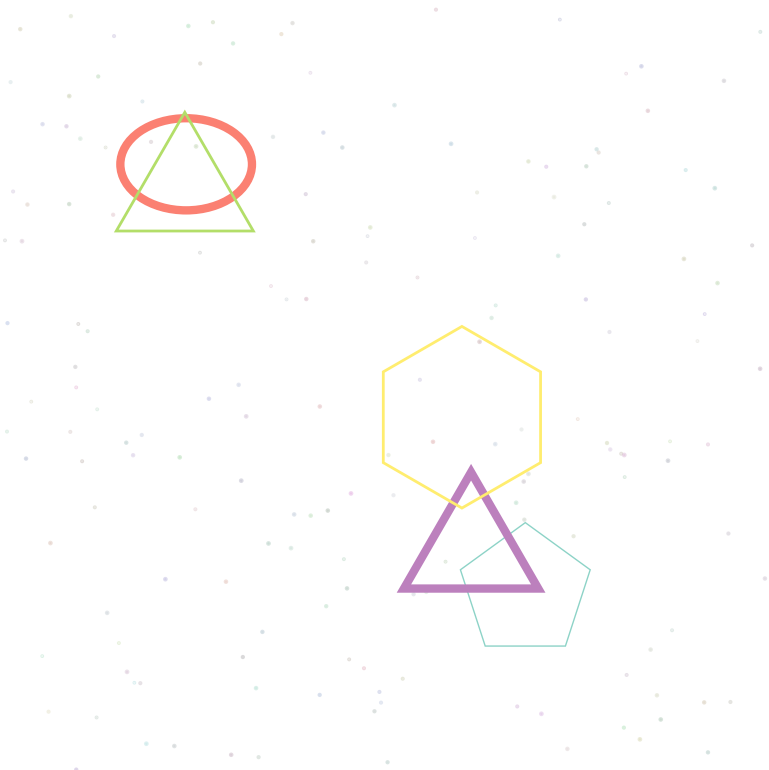[{"shape": "pentagon", "thickness": 0.5, "radius": 0.44, "center": [0.682, 0.233]}, {"shape": "oval", "thickness": 3, "radius": 0.43, "center": [0.242, 0.787]}, {"shape": "triangle", "thickness": 1, "radius": 0.51, "center": [0.24, 0.751]}, {"shape": "triangle", "thickness": 3, "radius": 0.5, "center": [0.612, 0.286]}, {"shape": "hexagon", "thickness": 1, "radius": 0.59, "center": [0.6, 0.458]}]